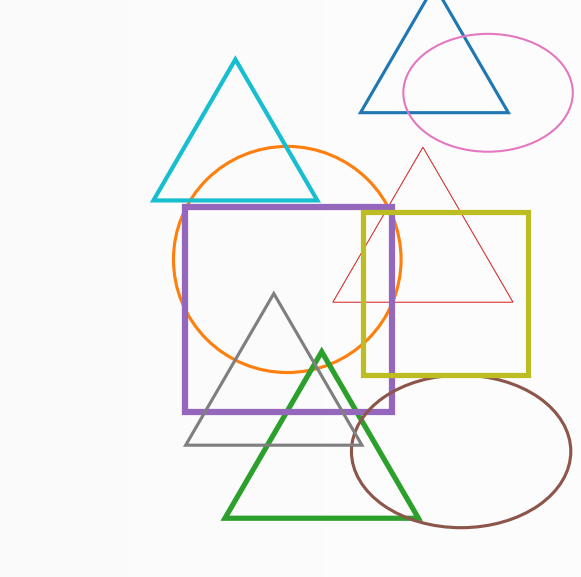[{"shape": "triangle", "thickness": 1.5, "radius": 0.73, "center": [0.747, 0.877]}, {"shape": "circle", "thickness": 1.5, "radius": 0.98, "center": [0.494, 0.55]}, {"shape": "triangle", "thickness": 2.5, "radius": 0.96, "center": [0.553, 0.198]}, {"shape": "triangle", "thickness": 0.5, "radius": 0.89, "center": [0.728, 0.565]}, {"shape": "square", "thickness": 3, "radius": 0.89, "center": [0.496, 0.464]}, {"shape": "oval", "thickness": 1.5, "radius": 0.94, "center": [0.793, 0.217]}, {"shape": "oval", "thickness": 1, "radius": 0.73, "center": [0.84, 0.838]}, {"shape": "triangle", "thickness": 1.5, "radius": 0.88, "center": [0.471, 0.316]}, {"shape": "square", "thickness": 2.5, "radius": 0.71, "center": [0.766, 0.491]}, {"shape": "triangle", "thickness": 2, "radius": 0.81, "center": [0.405, 0.733]}]